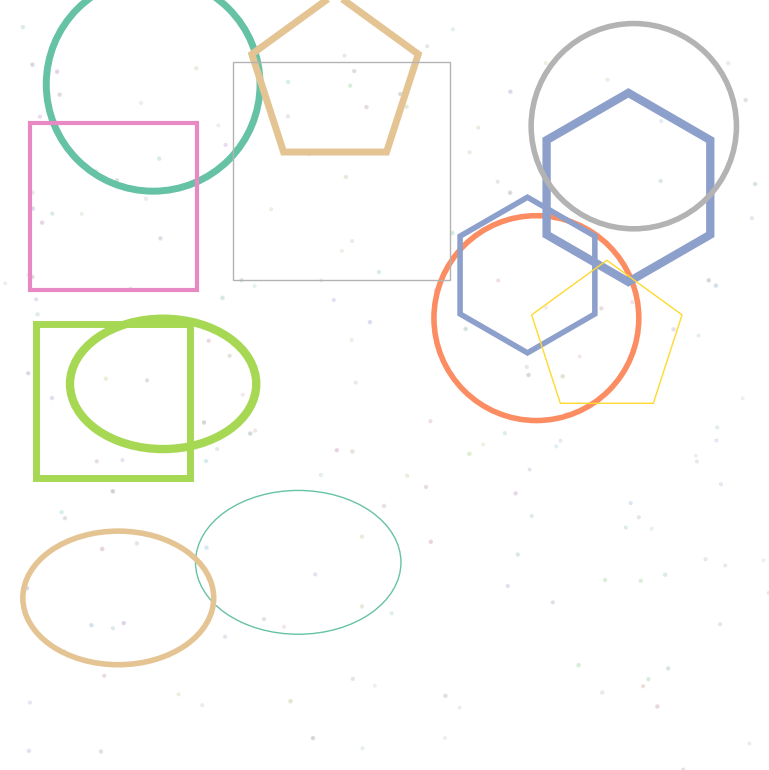[{"shape": "circle", "thickness": 2.5, "radius": 0.69, "center": [0.199, 0.891]}, {"shape": "oval", "thickness": 0.5, "radius": 0.67, "center": [0.387, 0.27]}, {"shape": "circle", "thickness": 2, "radius": 0.67, "center": [0.697, 0.587]}, {"shape": "hexagon", "thickness": 3, "radius": 0.61, "center": [0.816, 0.757]}, {"shape": "hexagon", "thickness": 2, "radius": 0.51, "center": [0.685, 0.643]}, {"shape": "square", "thickness": 1.5, "radius": 0.54, "center": [0.147, 0.731]}, {"shape": "oval", "thickness": 3, "radius": 0.6, "center": [0.212, 0.501]}, {"shape": "square", "thickness": 2.5, "radius": 0.5, "center": [0.147, 0.479]}, {"shape": "pentagon", "thickness": 0.5, "radius": 0.51, "center": [0.788, 0.559]}, {"shape": "pentagon", "thickness": 2.5, "radius": 0.57, "center": [0.435, 0.895]}, {"shape": "oval", "thickness": 2, "radius": 0.62, "center": [0.154, 0.223]}, {"shape": "circle", "thickness": 2, "radius": 0.67, "center": [0.823, 0.836]}, {"shape": "square", "thickness": 0.5, "radius": 0.71, "center": [0.444, 0.778]}]